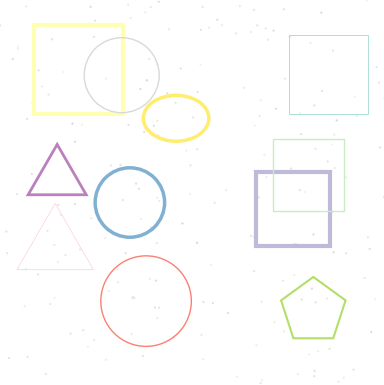[{"shape": "square", "thickness": 0.5, "radius": 0.51, "center": [0.852, 0.807]}, {"shape": "square", "thickness": 3, "radius": 0.58, "center": [0.204, 0.82]}, {"shape": "square", "thickness": 3, "radius": 0.48, "center": [0.761, 0.458]}, {"shape": "circle", "thickness": 1, "radius": 0.59, "center": [0.379, 0.218]}, {"shape": "circle", "thickness": 2.5, "radius": 0.45, "center": [0.337, 0.474]}, {"shape": "pentagon", "thickness": 1.5, "radius": 0.44, "center": [0.814, 0.193]}, {"shape": "triangle", "thickness": 0.5, "radius": 0.57, "center": [0.143, 0.357]}, {"shape": "circle", "thickness": 1, "radius": 0.49, "center": [0.316, 0.805]}, {"shape": "triangle", "thickness": 2, "radius": 0.44, "center": [0.148, 0.538]}, {"shape": "square", "thickness": 1, "radius": 0.46, "center": [0.801, 0.545]}, {"shape": "oval", "thickness": 2.5, "radius": 0.43, "center": [0.457, 0.693]}]